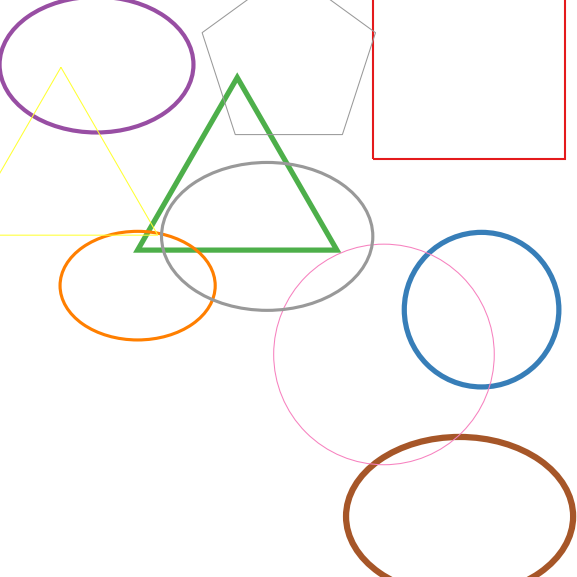[{"shape": "square", "thickness": 1, "radius": 0.83, "center": [0.812, 0.89]}, {"shape": "circle", "thickness": 2.5, "radius": 0.67, "center": [0.834, 0.463]}, {"shape": "triangle", "thickness": 2.5, "radius": 1.0, "center": [0.411, 0.666]}, {"shape": "oval", "thickness": 2, "radius": 0.84, "center": [0.167, 0.887]}, {"shape": "oval", "thickness": 1.5, "radius": 0.67, "center": [0.238, 0.505]}, {"shape": "triangle", "thickness": 0.5, "radius": 0.97, "center": [0.106, 0.689]}, {"shape": "oval", "thickness": 3, "radius": 0.98, "center": [0.796, 0.105]}, {"shape": "circle", "thickness": 0.5, "radius": 0.95, "center": [0.665, 0.385]}, {"shape": "oval", "thickness": 1.5, "radius": 0.91, "center": [0.463, 0.59]}, {"shape": "pentagon", "thickness": 0.5, "radius": 0.79, "center": [0.5, 0.894]}]